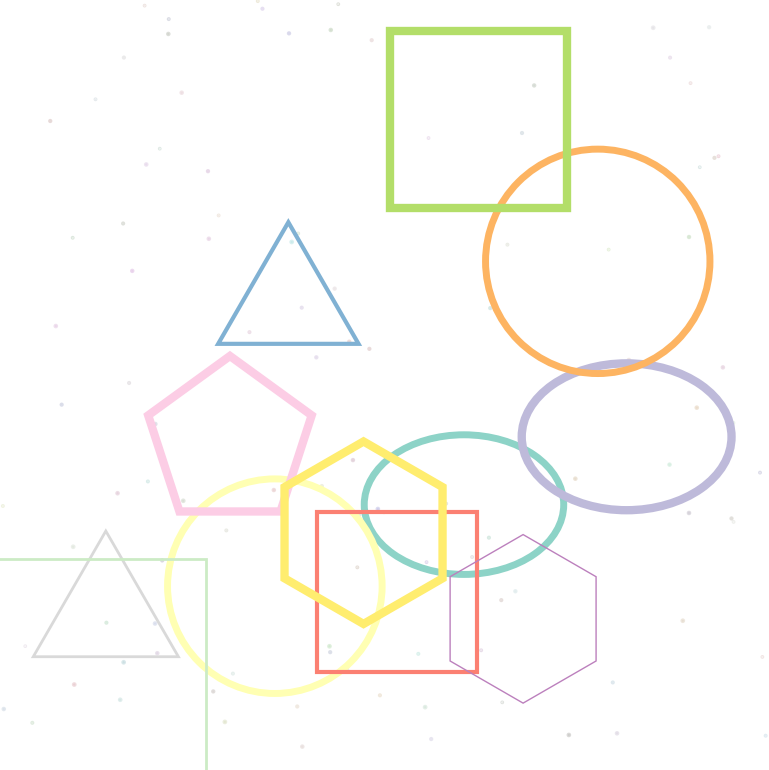[{"shape": "oval", "thickness": 2.5, "radius": 0.65, "center": [0.603, 0.345]}, {"shape": "circle", "thickness": 2.5, "radius": 0.7, "center": [0.357, 0.239]}, {"shape": "oval", "thickness": 3, "radius": 0.68, "center": [0.814, 0.433]}, {"shape": "square", "thickness": 1.5, "radius": 0.52, "center": [0.515, 0.231]}, {"shape": "triangle", "thickness": 1.5, "radius": 0.53, "center": [0.374, 0.606]}, {"shape": "circle", "thickness": 2.5, "radius": 0.73, "center": [0.776, 0.661]}, {"shape": "square", "thickness": 3, "radius": 0.58, "center": [0.621, 0.845]}, {"shape": "pentagon", "thickness": 3, "radius": 0.56, "center": [0.299, 0.426]}, {"shape": "triangle", "thickness": 1, "radius": 0.54, "center": [0.137, 0.202]}, {"shape": "hexagon", "thickness": 0.5, "radius": 0.55, "center": [0.679, 0.196]}, {"shape": "square", "thickness": 1, "radius": 0.69, "center": [0.13, 0.136]}, {"shape": "hexagon", "thickness": 3, "radius": 0.59, "center": [0.472, 0.308]}]